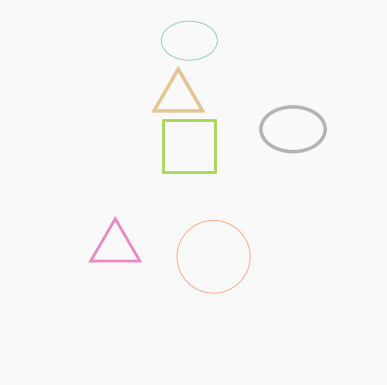[{"shape": "oval", "thickness": 0.5, "radius": 0.36, "center": [0.489, 0.894]}, {"shape": "circle", "thickness": 0.5, "radius": 0.47, "center": [0.551, 0.333]}, {"shape": "triangle", "thickness": 2, "radius": 0.37, "center": [0.297, 0.359]}, {"shape": "square", "thickness": 2, "radius": 0.34, "center": [0.487, 0.621]}, {"shape": "triangle", "thickness": 2.5, "radius": 0.36, "center": [0.46, 0.748]}, {"shape": "oval", "thickness": 2.5, "radius": 0.42, "center": [0.756, 0.664]}]